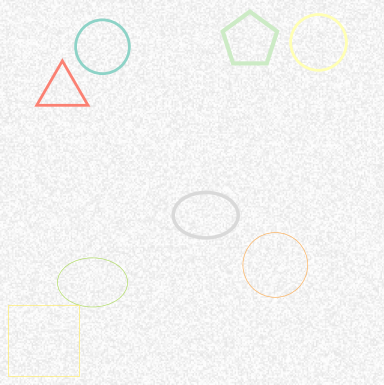[{"shape": "circle", "thickness": 2, "radius": 0.35, "center": [0.266, 0.879]}, {"shape": "circle", "thickness": 2, "radius": 0.36, "center": [0.827, 0.89]}, {"shape": "triangle", "thickness": 2, "radius": 0.38, "center": [0.162, 0.765]}, {"shape": "circle", "thickness": 0.5, "radius": 0.42, "center": [0.715, 0.312]}, {"shape": "oval", "thickness": 0.5, "radius": 0.46, "center": [0.24, 0.266]}, {"shape": "oval", "thickness": 2.5, "radius": 0.42, "center": [0.534, 0.441]}, {"shape": "pentagon", "thickness": 3, "radius": 0.37, "center": [0.649, 0.895]}, {"shape": "square", "thickness": 0.5, "radius": 0.46, "center": [0.113, 0.116]}]